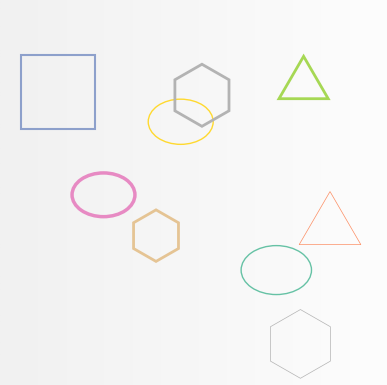[{"shape": "oval", "thickness": 1, "radius": 0.45, "center": [0.713, 0.298]}, {"shape": "triangle", "thickness": 0.5, "radius": 0.46, "center": [0.852, 0.411]}, {"shape": "square", "thickness": 1.5, "radius": 0.48, "center": [0.149, 0.761]}, {"shape": "oval", "thickness": 2.5, "radius": 0.41, "center": [0.267, 0.494]}, {"shape": "triangle", "thickness": 2, "radius": 0.37, "center": [0.783, 0.78]}, {"shape": "oval", "thickness": 1, "radius": 0.42, "center": [0.466, 0.684]}, {"shape": "hexagon", "thickness": 2, "radius": 0.33, "center": [0.403, 0.388]}, {"shape": "hexagon", "thickness": 2, "radius": 0.4, "center": [0.521, 0.753]}, {"shape": "hexagon", "thickness": 0.5, "radius": 0.45, "center": [0.775, 0.107]}]